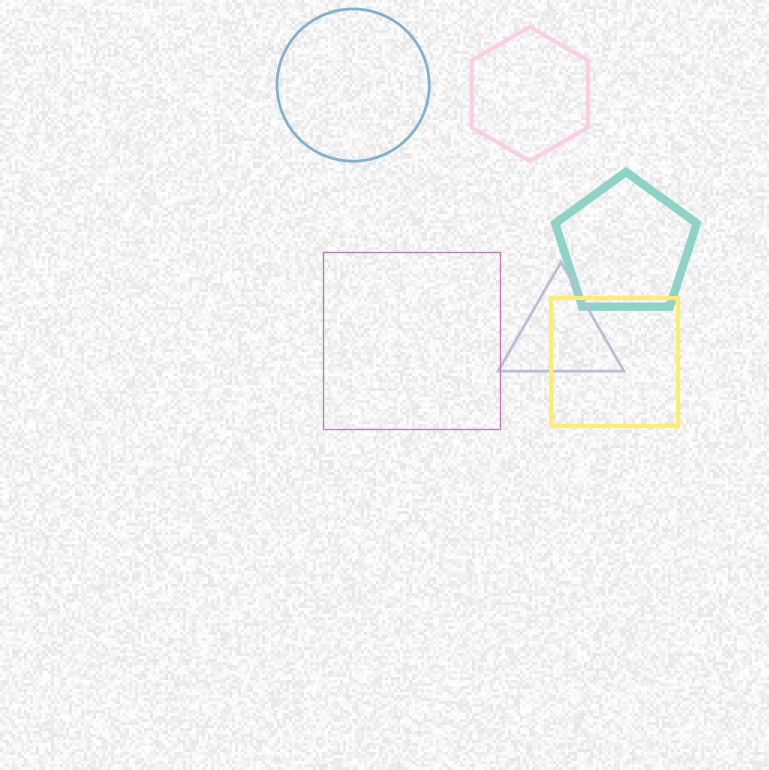[{"shape": "pentagon", "thickness": 3, "radius": 0.48, "center": [0.813, 0.68]}, {"shape": "triangle", "thickness": 1, "radius": 0.47, "center": [0.729, 0.565]}, {"shape": "circle", "thickness": 1, "radius": 0.49, "center": [0.459, 0.89]}, {"shape": "hexagon", "thickness": 1.5, "radius": 0.44, "center": [0.688, 0.878]}, {"shape": "square", "thickness": 0.5, "radius": 0.58, "center": [0.534, 0.558]}, {"shape": "square", "thickness": 1.5, "radius": 0.41, "center": [0.798, 0.53]}]